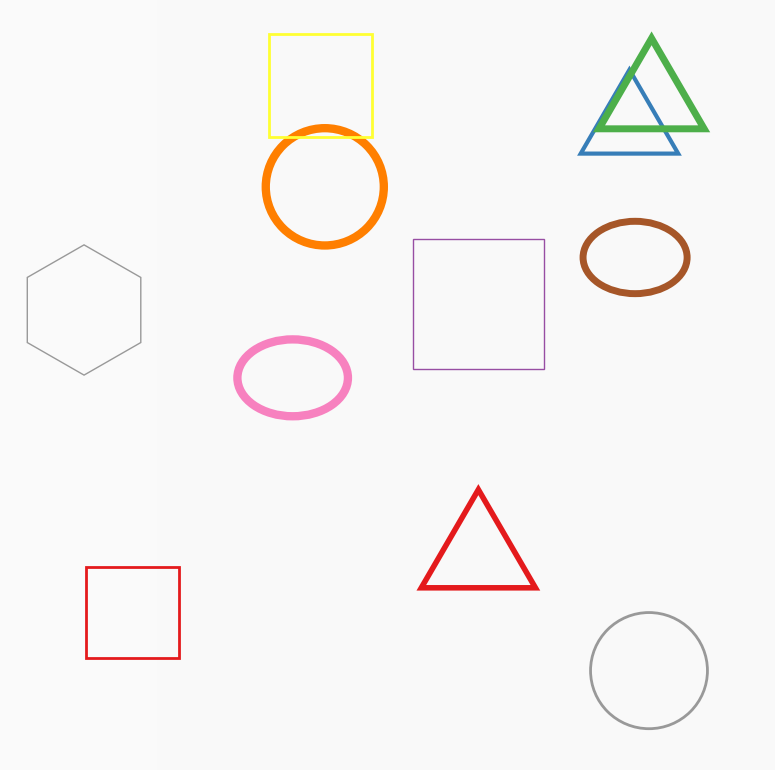[{"shape": "triangle", "thickness": 2, "radius": 0.43, "center": [0.617, 0.279]}, {"shape": "square", "thickness": 1, "radius": 0.3, "center": [0.171, 0.205]}, {"shape": "triangle", "thickness": 1.5, "radius": 0.36, "center": [0.812, 0.837]}, {"shape": "triangle", "thickness": 2.5, "radius": 0.39, "center": [0.841, 0.872]}, {"shape": "square", "thickness": 0.5, "radius": 0.42, "center": [0.617, 0.605]}, {"shape": "circle", "thickness": 3, "radius": 0.38, "center": [0.419, 0.757]}, {"shape": "square", "thickness": 1, "radius": 0.33, "center": [0.413, 0.889]}, {"shape": "oval", "thickness": 2.5, "radius": 0.34, "center": [0.819, 0.666]}, {"shape": "oval", "thickness": 3, "radius": 0.36, "center": [0.378, 0.509]}, {"shape": "hexagon", "thickness": 0.5, "radius": 0.42, "center": [0.108, 0.597]}, {"shape": "circle", "thickness": 1, "radius": 0.38, "center": [0.837, 0.129]}]